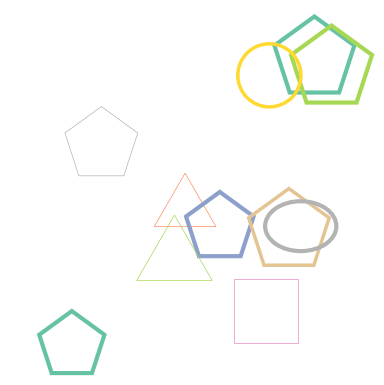[{"shape": "pentagon", "thickness": 3, "radius": 0.55, "center": [0.817, 0.848]}, {"shape": "pentagon", "thickness": 3, "radius": 0.45, "center": [0.187, 0.103]}, {"shape": "triangle", "thickness": 0.5, "radius": 0.46, "center": [0.481, 0.458]}, {"shape": "pentagon", "thickness": 3, "radius": 0.46, "center": [0.571, 0.409]}, {"shape": "square", "thickness": 0.5, "radius": 0.41, "center": [0.691, 0.192]}, {"shape": "pentagon", "thickness": 3, "radius": 0.55, "center": [0.861, 0.823]}, {"shape": "triangle", "thickness": 0.5, "radius": 0.57, "center": [0.453, 0.328]}, {"shape": "circle", "thickness": 2.5, "radius": 0.41, "center": [0.7, 0.804]}, {"shape": "pentagon", "thickness": 2.5, "radius": 0.55, "center": [0.75, 0.4]}, {"shape": "pentagon", "thickness": 0.5, "radius": 0.5, "center": [0.263, 0.624]}, {"shape": "oval", "thickness": 3, "radius": 0.46, "center": [0.781, 0.413]}]